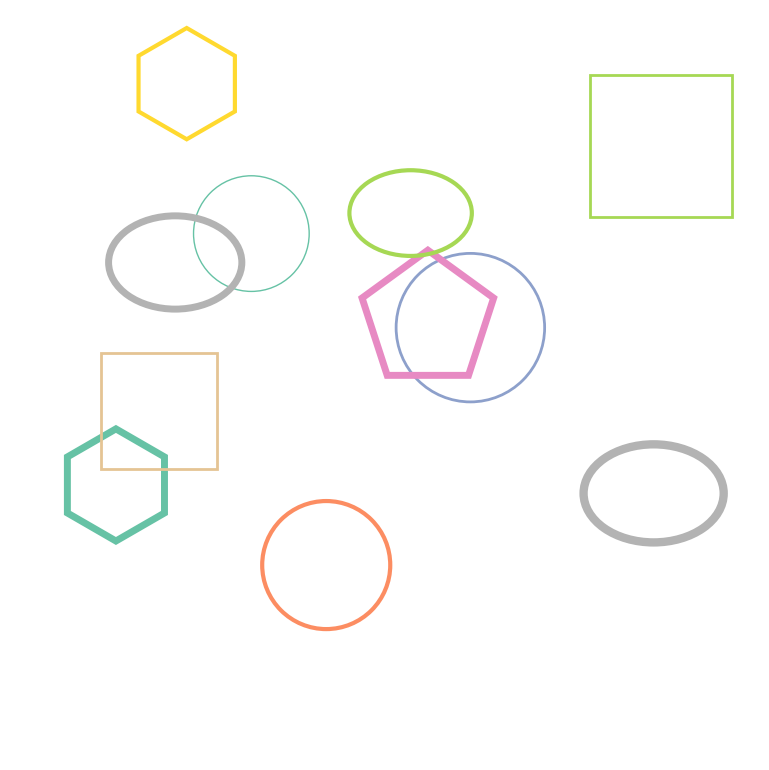[{"shape": "circle", "thickness": 0.5, "radius": 0.38, "center": [0.326, 0.697]}, {"shape": "hexagon", "thickness": 2.5, "radius": 0.36, "center": [0.151, 0.37]}, {"shape": "circle", "thickness": 1.5, "radius": 0.42, "center": [0.424, 0.266]}, {"shape": "circle", "thickness": 1, "radius": 0.48, "center": [0.611, 0.574]}, {"shape": "pentagon", "thickness": 2.5, "radius": 0.45, "center": [0.556, 0.585]}, {"shape": "oval", "thickness": 1.5, "radius": 0.4, "center": [0.533, 0.723]}, {"shape": "square", "thickness": 1, "radius": 0.46, "center": [0.858, 0.81]}, {"shape": "hexagon", "thickness": 1.5, "radius": 0.36, "center": [0.242, 0.891]}, {"shape": "square", "thickness": 1, "radius": 0.38, "center": [0.206, 0.466]}, {"shape": "oval", "thickness": 3, "radius": 0.45, "center": [0.849, 0.359]}, {"shape": "oval", "thickness": 2.5, "radius": 0.43, "center": [0.228, 0.659]}]